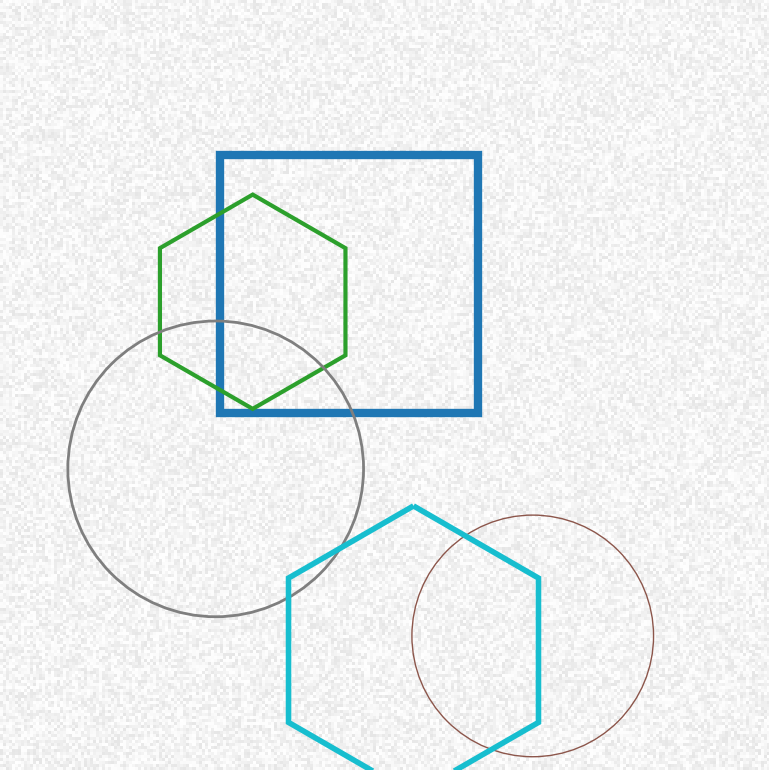[{"shape": "square", "thickness": 3, "radius": 0.84, "center": [0.454, 0.631]}, {"shape": "hexagon", "thickness": 1.5, "radius": 0.7, "center": [0.328, 0.608]}, {"shape": "circle", "thickness": 0.5, "radius": 0.78, "center": [0.692, 0.174]}, {"shape": "circle", "thickness": 1, "radius": 0.96, "center": [0.28, 0.391]}, {"shape": "hexagon", "thickness": 2, "radius": 0.94, "center": [0.537, 0.156]}]